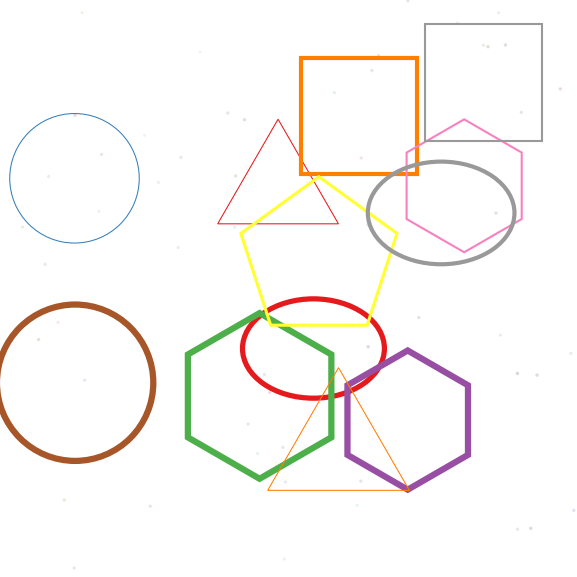[{"shape": "triangle", "thickness": 0.5, "radius": 0.6, "center": [0.481, 0.672]}, {"shape": "oval", "thickness": 2.5, "radius": 0.61, "center": [0.543, 0.396]}, {"shape": "circle", "thickness": 0.5, "radius": 0.56, "center": [0.129, 0.69]}, {"shape": "hexagon", "thickness": 3, "radius": 0.72, "center": [0.45, 0.314]}, {"shape": "hexagon", "thickness": 3, "radius": 0.6, "center": [0.706, 0.272]}, {"shape": "triangle", "thickness": 0.5, "radius": 0.71, "center": [0.586, 0.221]}, {"shape": "square", "thickness": 2, "radius": 0.5, "center": [0.622, 0.798]}, {"shape": "pentagon", "thickness": 1.5, "radius": 0.71, "center": [0.552, 0.551]}, {"shape": "circle", "thickness": 3, "radius": 0.68, "center": [0.13, 0.336]}, {"shape": "hexagon", "thickness": 1, "radius": 0.58, "center": [0.804, 0.677]}, {"shape": "square", "thickness": 1, "radius": 0.51, "center": [0.837, 0.856]}, {"shape": "oval", "thickness": 2, "radius": 0.63, "center": [0.764, 0.63]}]